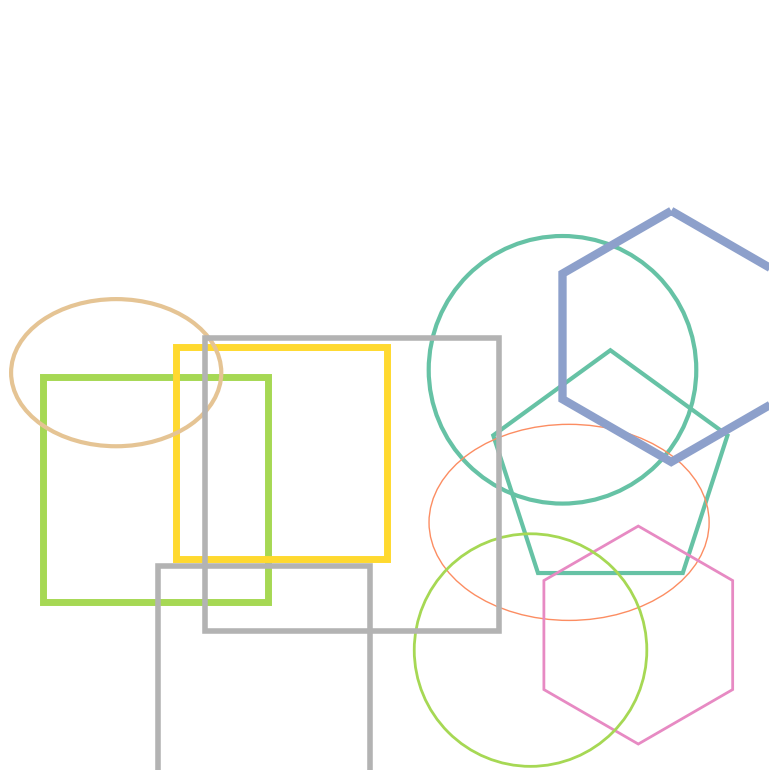[{"shape": "pentagon", "thickness": 1.5, "radius": 0.8, "center": [0.793, 0.385]}, {"shape": "circle", "thickness": 1.5, "radius": 0.87, "center": [0.731, 0.52]}, {"shape": "oval", "thickness": 0.5, "radius": 0.91, "center": [0.739, 0.322]}, {"shape": "hexagon", "thickness": 3, "radius": 0.82, "center": [0.872, 0.563]}, {"shape": "hexagon", "thickness": 1, "radius": 0.71, "center": [0.829, 0.175]}, {"shape": "circle", "thickness": 1, "radius": 0.76, "center": [0.689, 0.156]}, {"shape": "square", "thickness": 2.5, "radius": 0.73, "center": [0.202, 0.365]}, {"shape": "square", "thickness": 2.5, "radius": 0.69, "center": [0.366, 0.412]}, {"shape": "oval", "thickness": 1.5, "radius": 0.68, "center": [0.151, 0.516]}, {"shape": "square", "thickness": 2, "radius": 0.95, "center": [0.457, 0.371]}, {"shape": "square", "thickness": 2, "radius": 0.69, "center": [0.343, 0.127]}]